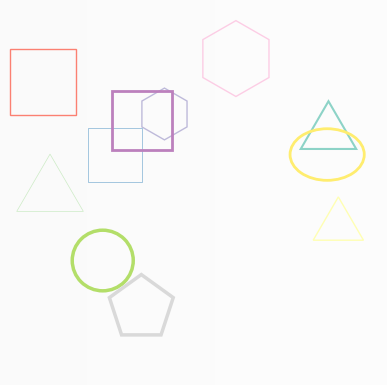[{"shape": "triangle", "thickness": 1.5, "radius": 0.41, "center": [0.848, 0.654]}, {"shape": "triangle", "thickness": 1, "radius": 0.37, "center": [0.873, 0.414]}, {"shape": "hexagon", "thickness": 1, "radius": 0.34, "center": [0.424, 0.704]}, {"shape": "square", "thickness": 1, "radius": 0.43, "center": [0.111, 0.787]}, {"shape": "square", "thickness": 0.5, "radius": 0.35, "center": [0.297, 0.598]}, {"shape": "circle", "thickness": 2.5, "radius": 0.39, "center": [0.265, 0.323]}, {"shape": "hexagon", "thickness": 1, "radius": 0.49, "center": [0.609, 0.848]}, {"shape": "pentagon", "thickness": 2.5, "radius": 0.43, "center": [0.365, 0.2]}, {"shape": "square", "thickness": 2, "radius": 0.39, "center": [0.367, 0.687]}, {"shape": "triangle", "thickness": 0.5, "radius": 0.5, "center": [0.129, 0.5]}, {"shape": "oval", "thickness": 2, "radius": 0.48, "center": [0.844, 0.599]}]